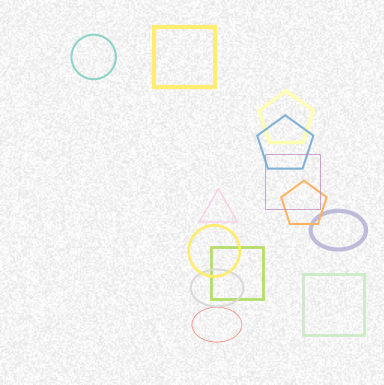[{"shape": "circle", "thickness": 1.5, "radius": 0.29, "center": [0.243, 0.852]}, {"shape": "pentagon", "thickness": 2.5, "radius": 0.37, "center": [0.744, 0.69]}, {"shape": "oval", "thickness": 3, "radius": 0.36, "center": [0.879, 0.402]}, {"shape": "oval", "thickness": 0.5, "radius": 0.32, "center": [0.563, 0.157]}, {"shape": "pentagon", "thickness": 1.5, "radius": 0.38, "center": [0.741, 0.624]}, {"shape": "pentagon", "thickness": 1.5, "radius": 0.31, "center": [0.789, 0.468]}, {"shape": "square", "thickness": 2, "radius": 0.34, "center": [0.616, 0.29]}, {"shape": "triangle", "thickness": 1, "radius": 0.29, "center": [0.567, 0.452]}, {"shape": "oval", "thickness": 1.5, "radius": 0.34, "center": [0.564, 0.252]}, {"shape": "square", "thickness": 0.5, "radius": 0.36, "center": [0.759, 0.529]}, {"shape": "square", "thickness": 2, "radius": 0.4, "center": [0.866, 0.209]}, {"shape": "circle", "thickness": 2, "radius": 0.33, "center": [0.557, 0.348]}, {"shape": "square", "thickness": 3, "radius": 0.39, "center": [0.479, 0.852]}]